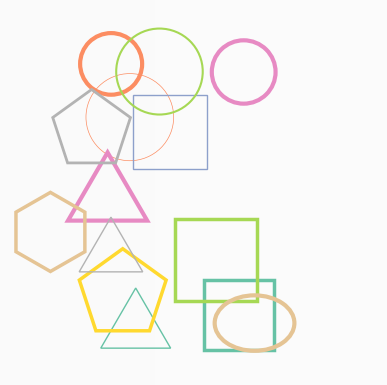[{"shape": "square", "thickness": 2.5, "radius": 0.45, "center": [0.617, 0.181]}, {"shape": "triangle", "thickness": 1, "radius": 0.52, "center": [0.35, 0.148]}, {"shape": "circle", "thickness": 0.5, "radius": 0.57, "center": [0.335, 0.696]}, {"shape": "circle", "thickness": 3, "radius": 0.4, "center": [0.287, 0.834]}, {"shape": "square", "thickness": 1, "radius": 0.48, "center": [0.439, 0.658]}, {"shape": "triangle", "thickness": 3, "radius": 0.59, "center": [0.278, 0.486]}, {"shape": "circle", "thickness": 3, "radius": 0.41, "center": [0.629, 0.813]}, {"shape": "circle", "thickness": 1.5, "radius": 0.56, "center": [0.412, 0.814]}, {"shape": "square", "thickness": 2.5, "radius": 0.53, "center": [0.557, 0.325]}, {"shape": "pentagon", "thickness": 2.5, "radius": 0.59, "center": [0.317, 0.236]}, {"shape": "hexagon", "thickness": 2.5, "radius": 0.51, "center": [0.13, 0.398]}, {"shape": "oval", "thickness": 3, "radius": 0.51, "center": [0.657, 0.161]}, {"shape": "pentagon", "thickness": 2, "radius": 0.53, "center": [0.236, 0.662]}, {"shape": "triangle", "thickness": 1, "radius": 0.47, "center": [0.286, 0.341]}]